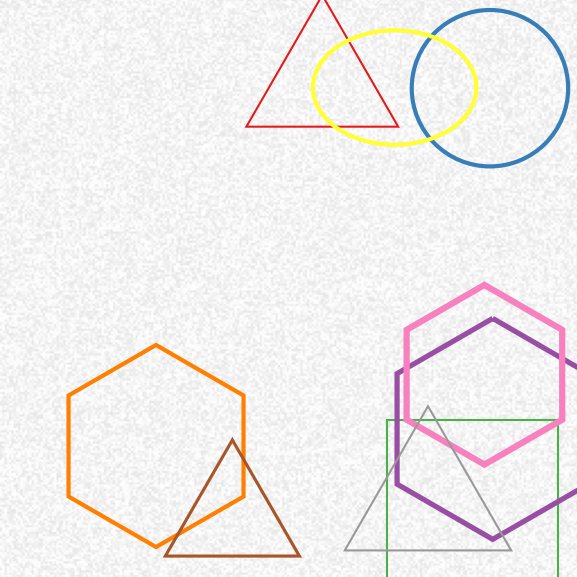[{"shape": "triangle", "thickness": 1, "radius": 0.76, "center": [0.558, 0.856]}, {"shape": "circle", "thickness": 2, "radius": 0.68, "center": [0.848, 0.846]}, {"shape": "square", "thickness": 1, "radius": 0.74, "center": [0.818, 0.124]}, {"shape": "hexagon", "thickness": 2.5, "radius": 0.96, "center": [0.853, 0.257]}, {"shape": "hexagon", "thickness": 2, "radius": 0.87, "center": [0.27, 0.227]}, {"shape": "oval", "thickness": 2, "radius": 0.71, "center": [0.683, 0.848]}, {"shape": "triangle", "thickness": 1.5, "radius": 0.67, "center": [0.402, 0.103]}, {"shape": "hexagon", "thickness": 3, "radius": 0.78, "center": [0.839, 0.35]}, {"shape": "triangle", "thickness": 1, "radius": 0.83, "center": [0.741, 0.129]}]